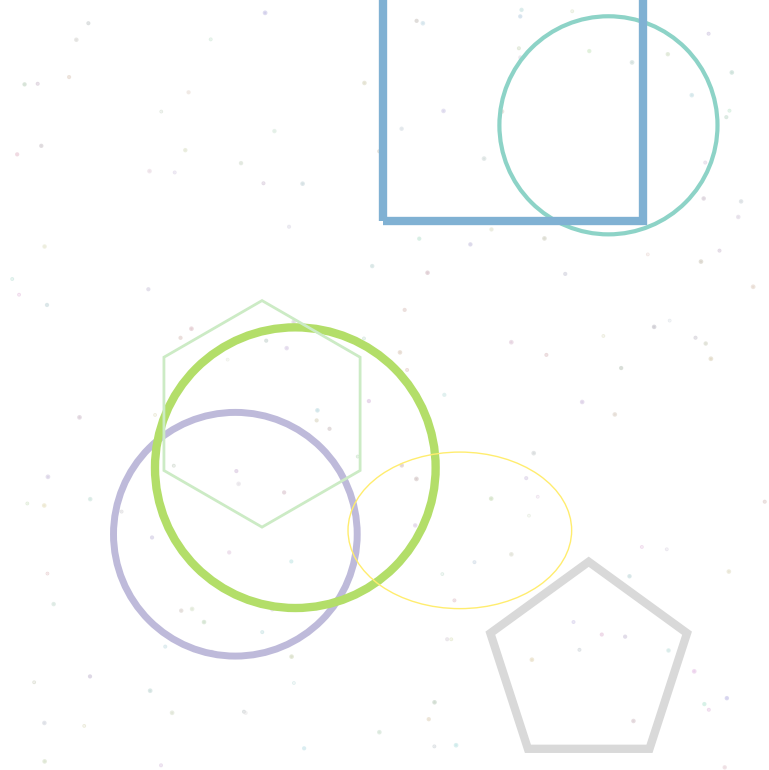[{"shape": "circle", "thickness": 1.5, "radius": 0.71, "center": [0.79, 0.837]}, {"shape": "circle", "thickness": 2.5, "radius": 0.79, "center": [0.306, 0.306]}, {"shape": "square", "thickness": 3, "radius": 0.84, "center": [0.666, 0.881]}, {"shape": "circle", "thickness": 3, "radius": 0.91, "center": [0.384, 0.393]}, {"shape": "pentagon", "thickness": 3, "radius": 0.67, "center": [0.765, 0.136]}, {"shape": "hexagon", "thickness": 1, "radius": 0.74, "center": [0.34, 0.463]}, {"shape": "oval", "thickness": 0.5, "radius": 0.73, "center": [0.597, 0.311]}]